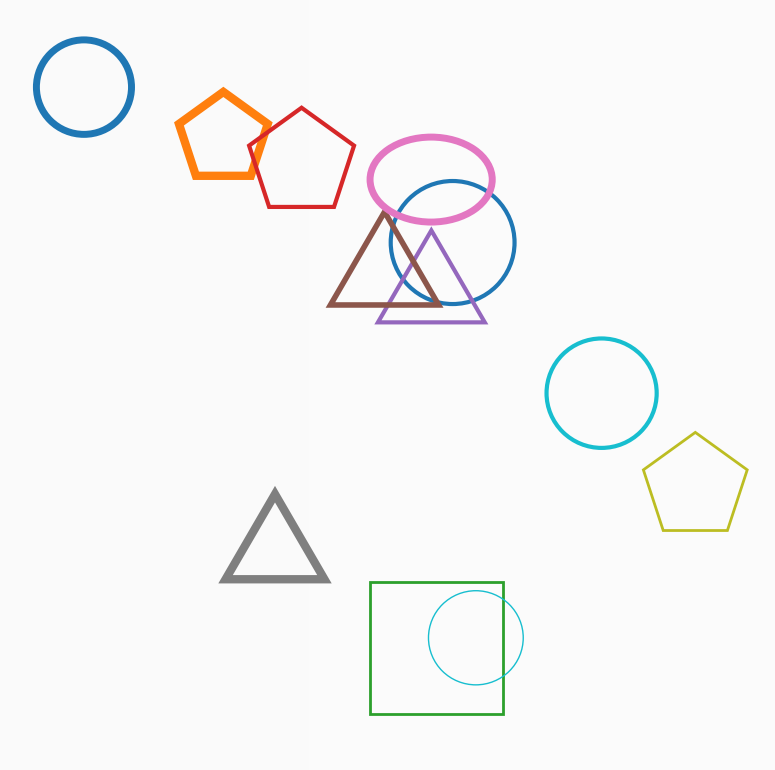[{"shape": "circle", "thickness": 2.5, "radius": 0.31, "center": [0.108, 0.887]}, {"shape": "circle", "thickness": 1.5, "radius": 0.4, "center": [0.584, 0.685]}, {"shape": "pentagon", "thickness": 3, "radius": 0.3, "center": [0.288, 0.82]}, {"shape": "square", "thickness": 1, "radius": 0.43, "center": [0.563, 0.159]}, {"shape": "pentagon", "thickness": 1.5, "radius": 0.36, "center": [0.389, 0.789]}, {"shape": "triangle", "thickness": 1.5, "radius": 0.4, "center": [0.557, 0.621]}, {"shape": "triangle", "thickness": 2, "radius": 0.4, "center": [0.496, 0.644]}, {"shape": "oval", "thickness": 2.5, "radius": 0.39, "center": [0.556, 0.767]}, {"shape": "triangle", "thickness": 3, "radius": 0.37, "center": [0.355, 0.285]}, {"shape": "pentagon", "thickness": 1, "radius": 0.35, "center": [0.897, 0.368]}, {"shape": "circle", "thickness": 0.5, "radius": 0.31, "center": [0.614, 0.172]}, {"shape": "circle", "thickness": 1.5, "radius": 0.36, "center": [0.776, 0.489]}]